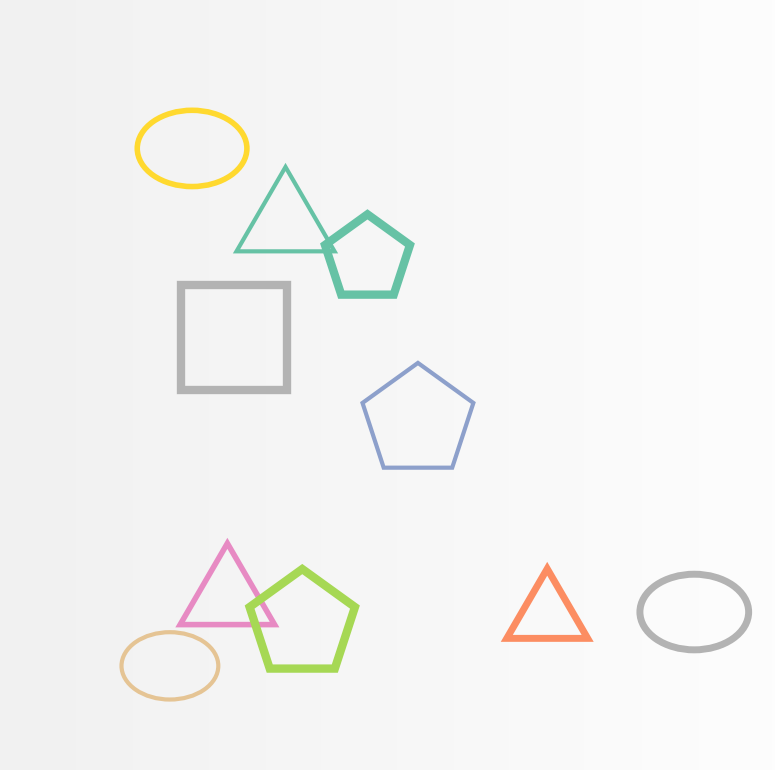[{"shape": "triangle", "thickness": 1.5, "radius": 0.37, "center": [0.368, 0.71]}, {"shape": "pentagon", "thickness": 3, "radius": 0.29, "center": [0.474, 0.664]}, {"shape": "triangle", "thickness": 2.5, "radius": 0.3, "center": [0.706, 0.201]}, {"shape": "pentagon", "thickness": 1.5, "radius": 0.38, "center": [0.539, 0.453]}, {"shape": "triangle", "thickness": 2, "radius": 0.35, "center": [0.293, 0.224]}, {"shape": "pentagon", "thickness": 3, "radius": 0.36, "center": [0.39, 0.19]}, {"shape": "oval", "thickness": 2, "radius": 0.35, "center": [0.248, 0.807]}, {"shape": "oval", "thickness": 1.5, "radius": 0.31, "center": [0.219, 0.135]}, {"shape": "square", "thickness": 3, "radius": 0.34, "center": [0.302, 0.561]}, {"shape": "oval", "thickness": 2.5, "radius": 0.35, "center": [0.896, 0.205]}]